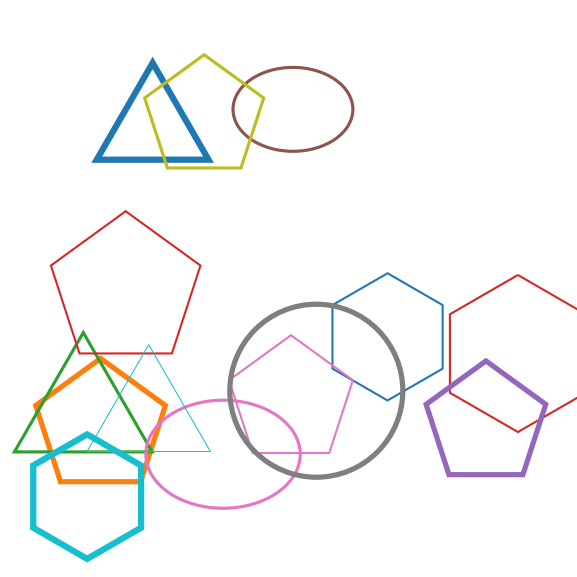[{"shape": "triangle", "thickness": 3, "radius": 0.56, "center": [0.264, 0.778]}, {"shape": "hexagon", "thickness": 1, "radius": 0.55, "center": [0.671, 0.416]}, {"shape": "pentagon", "thickness": 2.5, "radius": 0.59, "center": [0.174, 0.26]}, {"shape": "triangle", "thickness": 1.5, "radius": 0.69, "center": [0.144, 0.285]}, {"shape": "pentagon", "thickness": 1, "radius": 0.68, "center": [0.218, 0.497]}, {"shape": "hexagon", "thickness": 1, "radius": 0.68, "center": [0.897, 0.387]}, {"shape": "pentagon", "thickness": 2.5, "radius": 0.54, "center": [0.841, 0.265]}, {"shape": "oval", "thickness": 1.5, "radius": 0.52, "center": [0.507, 0.81]}, {"shape": "pentagon", "thickness": 1, "radius": 0.56, "center": [0.504, 0.306]}, {"shape": "oval", "thickness": 1.5, "radius": 0.67, "center": [0.386, 0.213]}, {"shape": "circle", "thickness": 2.5, "radius": 0.75, "center": [0.548, 0.323]}, {"shape": "pentagon", "thickness": 1.5, "radius": 0.54, "center": [0.354, 0.796]}, {"shape": "triangle", "thickness": 0.5, "radius": 0.62, "center": [0.258, 0.279]}, {"shape": "hexagon", "thickness": 3, "radius": 0.54, "center": [0.151, 0.139]}]